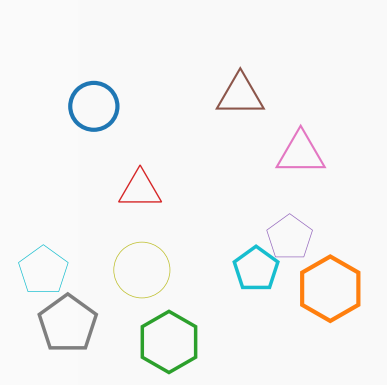[{"shape": "circle", "thickness": 3, "radius": 0.3, "center": [0.242, 0.724]}, {"shape": "hexagon", "thickness": 3, "radius": 0.42, "center": [0.852, 0.25]}, {"shape": "hexagon", "thickness": 2.5, "radius": 0.4, "center": [0.436, 0.112]}, {"shape": "triangle", "thickness": 1, "radius": 0.32, "center": [0.362, 0.508]}, {"shape": "pentagon", "thickness": 0.5, "radius": 0.31, "center": [0.747, 0.383]}, {"shape": "triangle", "thickness": 1.5, "radius": 0.35, "center": [0.62, 0.753]}, {"shape": "triangle", "thickness": 1.5, "radius": 0.36, "center": [0.776, 0.602]}, {"shape": "pentagon", "thickness": 2.5, "radius": 0.39, "center": [0.175, 0.159]}, {"shape": "circle", "thickness": 0.5, "radius": 0.36, "center": [0.366, 0.299]}, {"shape": "pentagon", "thickness": 0.5, "radius": 0.34, "center": [0.112, 0.297]}, {"shape": "pentagon", "thickness": 2.5, "radius": 0.3, "center": [0.661, 0.301]}]